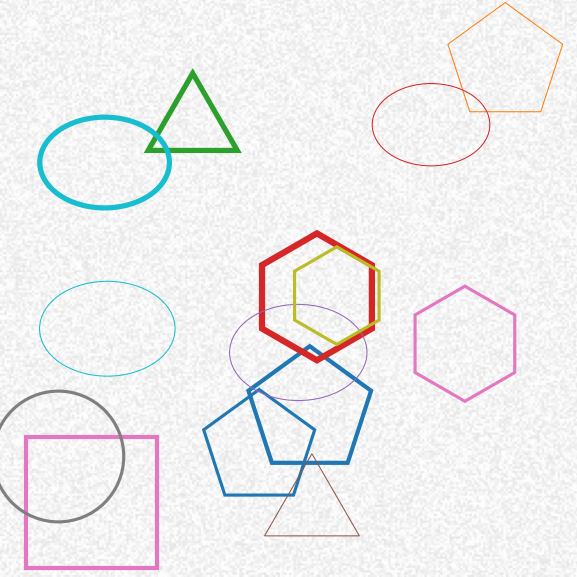[{"shape": "pentagon", "thickness": 1.5, "radius": 0.51, "center": [0.449, 0.224]}, {"shape": "pentagon", "thickness": 2, "radius": 0.56, "center": [0.536, 0.288]}, {"shape": "pentagon", "thickness": 0.5, "radius": 0.52, "center": [0.875, 0.89]}, {"shape": "triangle", "thickness": 2.5, "radius": 0.45, "center": [0.334, 0.783]}, {"shape": "oval", "thickness": 0.5, "radius": 0.51, "center": [0.746, 0.783]}, {"shape": "hexagon", "thickness": 3, "radius": 0.55, "center": [0.549, 0.485]}, {"shape": "oval", "thickness": 0.5, "radius": 0.59, "center": [0.516, 0.389]}, {"shape": "triangle", "thickness": 0.5, "radius": 0.47, "center": [0.54, 0.119]}, {"shape": "hexagon", "thickness": 1.5, "radius": 0.5, "center": [0.805, 0.404]}, {"shape": "square", "thickness": 2, "radius": 0.57, "center": [0.159, 0.129]}, {"shape": "circle", "thickness": 1.5, "radius": 0.57, "center": [0.101, 0.209]}, {"shape": "hexagon", "thickness": 1.5, "radius": 0.42, "center": [0.583, 0.487]}, {"shape": "oval", "thickness": 0.5, "radius": 0.59, "center": [0.186, 0.43]}, {"shape": "oval", "thickness": 2.5, "radius": 0.56, "center": [0.181, 0.718]}]